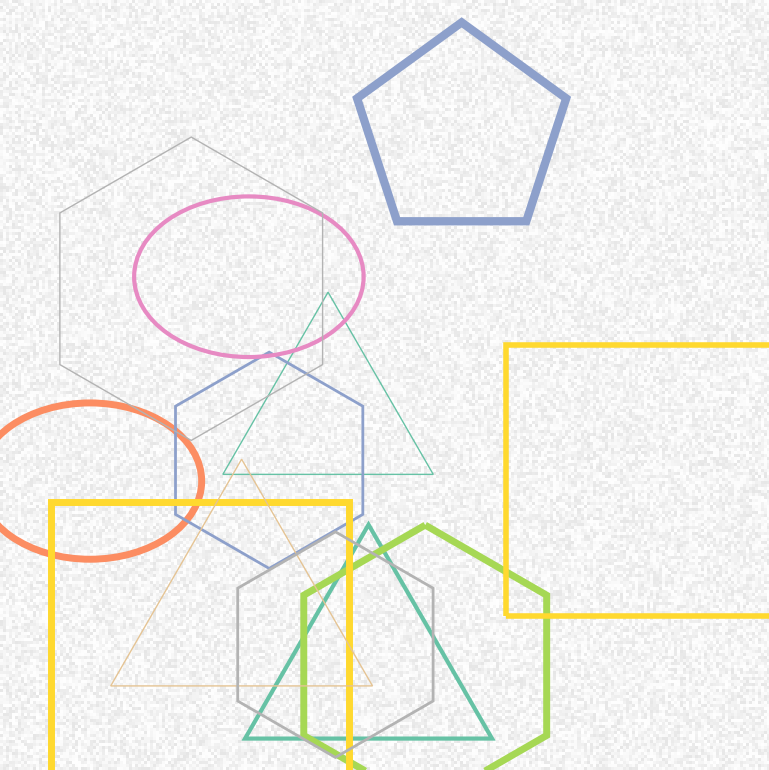[{"shape": "triangle", "thickness": 0.5, "radius": 0.79, "center": [0.426, 0.463]}, {"shape": "triangle", "thickness": 1.5, "radius": 0.93, "center": [0.479, 0.133]}, {"shape": "oval", "thickness": 2.5, "radius": 0.72, "center": [0.117, 0.375]}, {"shape": "pentagon", "thickness": 3, "radius": 0.71, "center": [0.6, 0.828]}, {"shape": "hexagon", "thickness": 1, "radius": 0.7, "center": [0.35, 0.402]}, {"shape": "oval", "thickness": 1.5, "radius": 0.75, "center": [0.323, 0.641]}, {"shape": "hexagon", "thickness": 2.5, "radius": 0.91, "center": [0.552, 0.136]}, {"shape": "square", "thickness": 2.5, "radius": 0.97, "center": [0.26, 0.155]}, {"shape": "square", "thickness": 2, "radius": 0.88, "center": [0.833, 0.375]}, {"shape": "triangle", "thickness": 0.5, "radius": 0.98, "center": [0.314, 0.207]}, {"shape": "hexagon", "thickness": 1, "radius": 0.73, "center": [0.436, 0.163]}, {"shape": "hexagon", "thickness": 0.5, "radius": 0.98, "center": [0.248, 0.625]}]